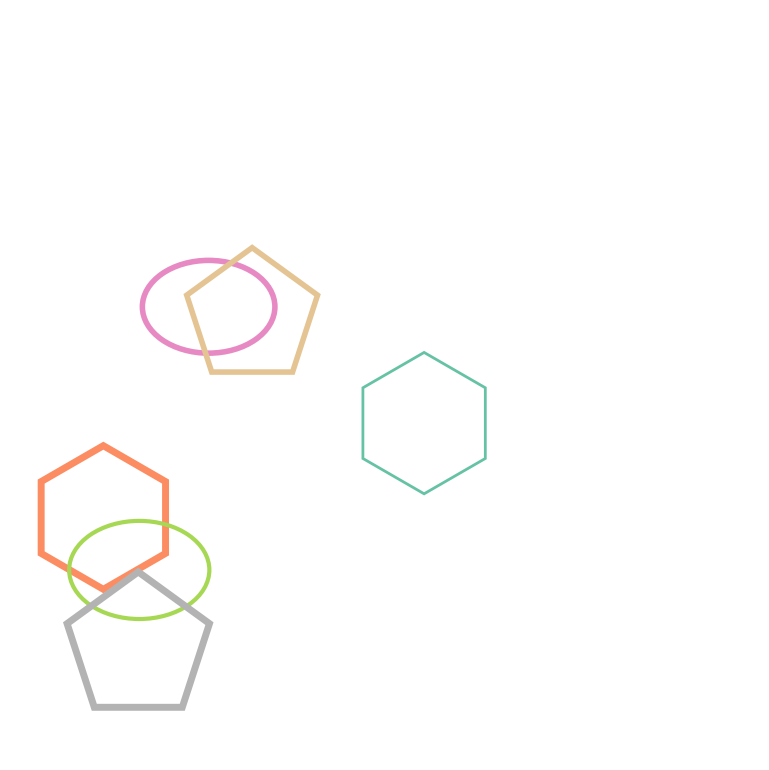[{"shape": "hexagon", "thickness": 1, "radius": 0.46, "center": [0.551, 0.45]}, {"shape": "hexagon", "thickness": 2.5, "radius": 0.47, "center": [0.134, 0.328]}, {"shape": "oval", "thickness": 2, "radius": 0.43, "center": [0.271, 0.602]}, {"shape": "oval", "thickness": 1.5, "radius": 0.46, "center": [0.181, 0.26]}, {"shape": "pentagon", "thickness": 2, "radius": 0.45, "center": [0.327, 0.589]}, {"shape": "pentagon", "thickness": 2.5, "radius": 0.49, "center": [0.18, 0.16]}]